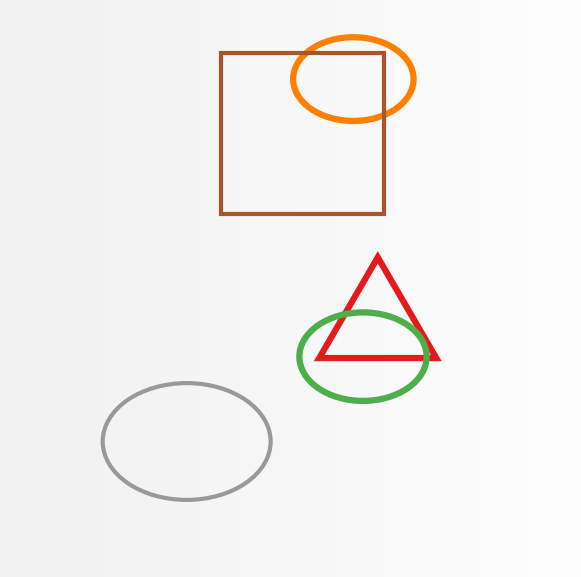[{"shape": "triangle", "thickness": 3, "radius": 0.58, "center": [0.65, 0.437]}, {"shape": "oval", "thickness": 3, "radius": 0.55, "center": [0.624, 0.382]}, {"shape": "oval", "thickness": 3, "radius": 0.52, "center": [0.608, 0.862]}, {"shape": "square", "thickness": 2, "radius": 0.7, "center": [0.521, 0.768]}, {"shape": "oval", "thickness": 2, "radius": 0.72, "center": [0.321, 0.235]}]